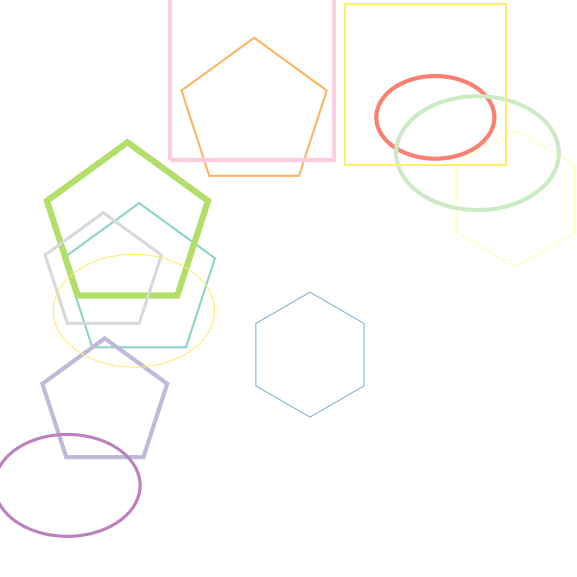[{"shape": "pentagon", "thickness": 1, "radius": 0.69, "center": [0.241, 0.509]}, {"shape": "hexagon", "thickness": 0.5, "radius": 0.59, "center": [0.893, 0.655]}, {"shape": "pentagon", "thickness": 2, "radius": 0.57, "center": [0.182, 0.3]}, {"shape": "oval", "thickness": 2, "radius": 0.51, "center": [0.754, 0.796]}, {"shape": "hexagon", "thickness": 0.5, "radius": 0.54, "center": [0.537, 0.385]}, {"shape": "pentagon", "thickness": 1, "radius": 0.66, "center": [0.44, 0.802]}, {"shape": "pentagon", "thickness": 3, "radius": 0.73, "center": [0.221, 0.606]}, {"shape": "square", "thickness": 2, "radius": 0.71, "center": [0.436, 0.864]}, {"shape": "pentagon", "thickness": 1.5, "radius": 0.53, "center": [0.179, 0.525]}, {"shape": "oval", "thickness": 1.5, "radius": 0.63, "center": [0.117, 0.159]}, {"shape": "oval", "thickness": 2, "radius": 0.7, "center": [0.827, 0.734]}, {"shape": "oval", "thickness": 0.5, "radius": 0.7, "center": [0.232, 0.461]}, {"shape": "square", "thickness": 1, "radius": 0.7, "center": [0.737, 0.853]}]